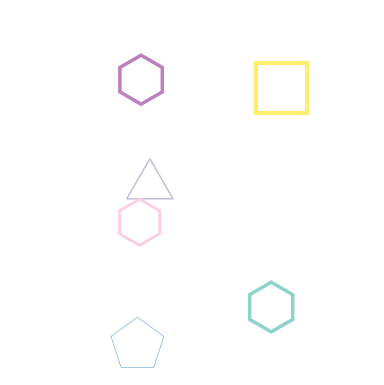[{"shape": "hexagon", "thickness": 2.5, "radius": 0.32, "center": [0.704, 0.202]}, {"shape": "triangle", "thickness": 1, "radius": 0.35, "center": [0.389, 0.518]}, {"shape": "pentagon", "thickness": 0.5, "radius": 0.36, "center": [0.357, 0.104]}, {"shape": "hexagon", "thickness": 2, "radius": 0.3, "center": [0.363, 0.423]}, {"shape": "hexagon", "thickness": 2.5, "radius": 0.32, "center": [0.366, 0.793]}, {"shape": "square", "thickness": 3, "radius": 0.33, "center": [0.731, 0.771]}]